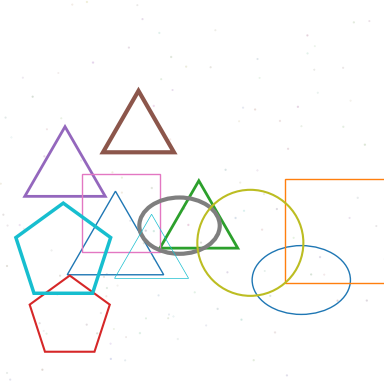[{"shape": "oval", "thickness": 1, "radius": 0.64, "center": [0.783, 0.273]}, {"shape": "triangle", "thickness": 1, "radius": 0.72, "center": [0.3, 0.359]}, {"shape": "square", "thickness": 1, "radius": 0.68, "center": [0.874, 0.401]}, {"shape": "triangle", "thickness": 2, "radius": 0.58, "center": [0.516, 0.414]}, {"shape": "pentagon", "thickness": 1.5, "radius": 0.55, "center": [0.181, 0.175]}, {"shape": "triangle", "thickness": 2, "radius": 0.6, "center": [0.169, 0.55]}, {"shape": "triangle", "thickness": 3, "radius": 0.53, "center": [0.36, 0.658]}, {"shape": "square", "thickness": 1, "radius": 0.51, "center": [0.314, 0.447]}, {"shape": "oval", "thickness": 3, "radius": 0.52, "center": [0.466, 0.414]}, {"shape": "circle", "thickness": 1.5, "radius": 0.69, "center": [0.65, 0.369]}, {"shape": "triangle", "thickness": 0.5, "radius": 0.56, "center": [0.394, 0.332]}, {"shape": "pentagon", "thickness": 2.5, "radius": 0.65, "center": [0.164, 0.343]}]